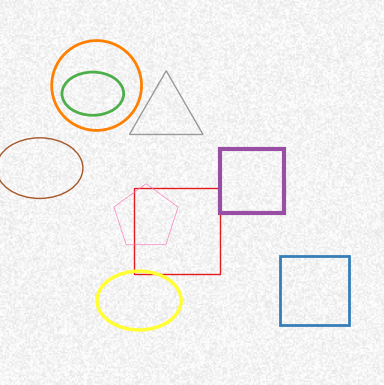[{"shape": "square", "thickness": 1, "radius": 0.56, "center": [0.459, 0.4]}, {"shape": "square", "thickness": 2, "radius": 0.44, "center": [0.817, 0.245]}, {"shape": "oval", "thickness": 2, "radius": 0.4, "center": [0.241, 0.757]}, {"shape": "square", "thickness": 3, "radius": 0.41, "center": [0.655, 0.529]}, {"shape": "circle", "thickness": 2, "radius": 0.58, "center": [0.251, 0.778]}, {"shape": "oval", "thickness": 2.5, "radius": 0.55, "center": [0.361, 0.219]}, {"shape": "oval", "thickness": 1, "radius": 0.56, "center": [0.103, 0.563]}, {"shape": "pentagon", "thickness": 0.5, "radius": 0.44, "center": [0.379, 0.435]}, {"shape": "triangle", "thickness": 1, "radius": 0.55, "center": [0.432, 0.706]}]